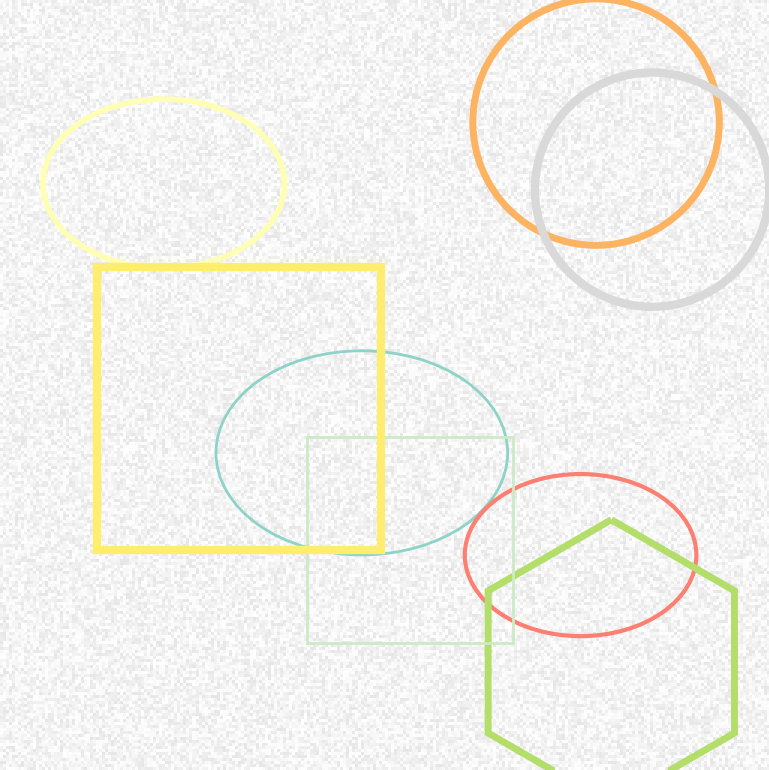[{"shape": "oval", "thickness": 1, "radius": 0.95, "center": [0.47, 0.412]}, {"shape": "oval", "thickness": 2, "radius": 0.78, "center": [0.213, 0.761]}, {"shape": "oval", "thickness": 1.5, "radius": 0.75, "center": [0.754, 0.279]}, {"shape": "circle", "thickness": 2.5, "radius": 0.8, "center": [0.774, 0.841]}, {"shape": "hexagon", "thickness": 2.5, "radius": 0.92, "center": [0.794, 0.14]}, {"shape": "circle", "thickness": 3, "radius": 0.76, "center": [0.847, 0.754]}, {"shape": "square", "thickness": 1, "radius": 0.67, "center": [0.533, 0.299]}, {"shape": "square", "thickness": 3, "radius": 0.92, "center": [0.31, 0.47]}]